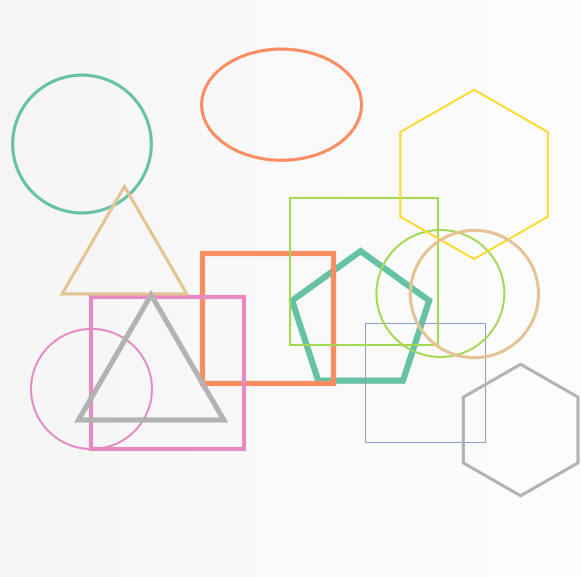[{"shape": "circle", "thickness": 1.5, "radius": 0.6, "center": [0.141, 0.75]}, {"shape": "pentagon", "thickness": 3, "radius": 0.62, "center": [0.62, 0.44]}, {"shape": "square", "thickness": 2.5, "radius": 0.56, "center": [0.461, 0.448]}, {"shape": "oval", "thickness": 1.5, "radius": 0.69, "center": [0.484, 0.818]}, {"shape": "square", "thickness": 0.5, "radius": 0.52, "center": [0.732, 0.337]}, {"shape": "circle", "thickness": 1, "radius": 0.52, "center": [0.157, 0.326]}, {"shape": "square", "thickness": 2, "radius": 0.66, "center": [0.288, 0.354]}, {"shape": "square", "thickness": 1, "radius": 0.64, "center": [0.626, 0.529]}, {"shape": "circle", "thickness": 1, "radius": 0.55, "center": [0.758, 0.491]}, {"shape": "hexagon", "thickness": 1, "radius": 0.73, "center": [0.816, 0.697]}, {"shape": "triangle", "thickness": 1.5, "radius": 0.62, "center": [0.214, 0.552]}, {"shape": "circle", "thickness": 1.5, "radius": 0.55, "center": [0.816, 0.49]}, {"shape": "triangle", "thickness": 2.5, "radius": 0.72, "center": [0.26, 0.344]}, {"shape": "hexagon", "thickness": 1.5, "radius": 0.57, "center": [0.896, 0.254]}]